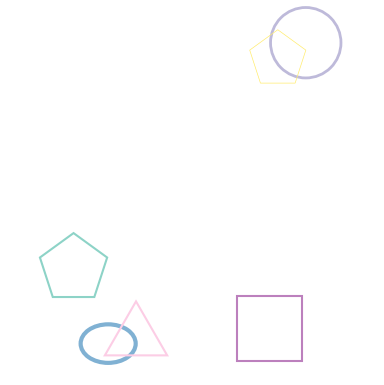[{"shape": "pentagon", "thickness": 1.5, "radius": 0.46, "center": [0.191, 0.303]}, {"shape": "circle", "thickness": 2, "radius": 0.46, "center": [0.794, 0.889]}, {"shape": "oval", "thickness": 3, "radius": 0.36, "center": [0.281, 0.108]}, {"shape": "triangle", "thickness": 1.5, "radius": 0.47, "center": [0.353, 0.124]}, {"shape": "square", "thickness": 1.5, "radius": 0.42, "center": [0.7, 0.147]}, {"shape": "pentagon", "thickness": 0.5, "radius": 0.38, "center": [0.722, 0.846]}]